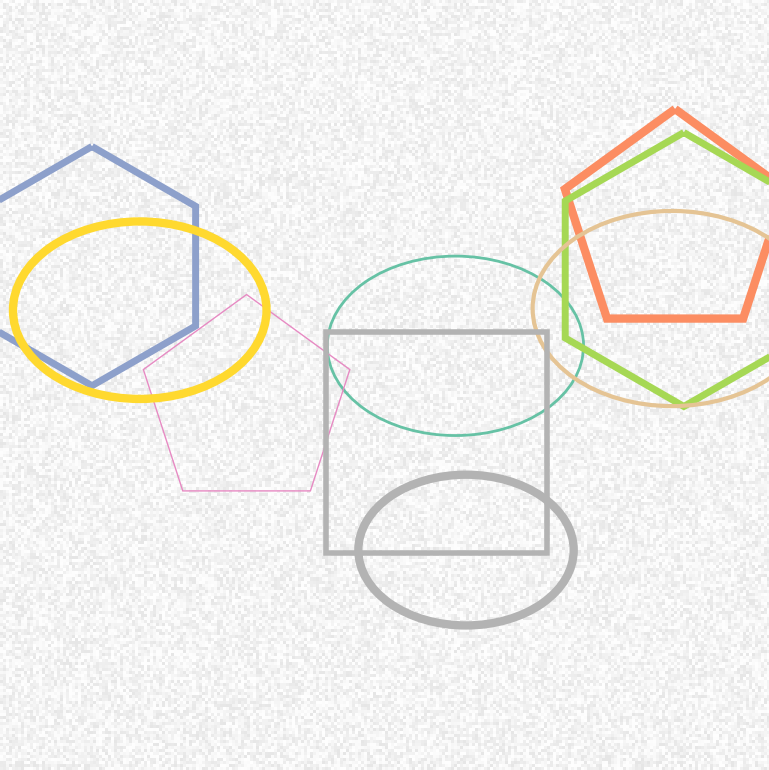[{"shape": "oval", "thickness": 1, "radius": 0.83, "center": [0.591, 0.551]}, {"shape": "pentagon", "thickness": 3, "radius": 0.75, "center": [0.877, 0.708]}, {"shape": "hexagon", "thickness": 2.5, "radius": 0.78, "center": [0.119, 0.654]}, {"shape": "pentagon", "thickness": 0.5, "radius": 0.7, "center": [0.32, 0.477]}, {"shape": "hexagon", "thickness": 2.5, "radius": 0.89, "center": [0.888, 0.65]}, {"shape": "oval", "thickness": 3, "radius": 0.82, "center": [0.181, 0.597]}, {"shape": "oval", "thickness": 1.5, "radius": 0.91, "center": [0.873, 0.599]}, {"shape": "square", "thickness": 2, "radius": 0.72, "center": [0.566, 0.426]}, {"shape": "oval", "thickness": 3, "radius": 0.7, "center": [0.605, 0.286]}]